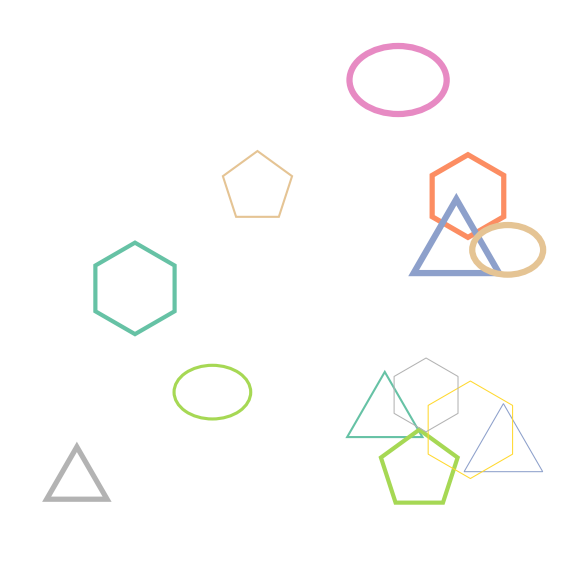[{"shape": "triangle", "thickness": 1, "radius": 0.38, "center": [0.666, 0.28]}, {"shape": "hexagon", "thickness": 2, "radius": 0.4, "center": [0.234, 0.5]}, {"shape": "hexagon", "thickness": 2.5, "radius": 0.36, "center": [0.81, 0.66]}, {"shape": "triangle", "thickness": 0.5, "radius": 0.39, "center": [0.872, 0.222]}, {"shape": "triangle", "thickness": 3, "radius": 0.43, "center": [0.79, 0.569]}, {"shape": "oval", "thickness": 3, "radius": 0.42, "center": [0.689, 0.861]}, {"shape": "pentagon", "thickness": 2, "radius": 0.35, "center": [0.726, 0.185]}, {"shape": "oval", "thickness": 1.5, "radius": 0.33, "center": [0.368, 0.32]}, {"shape": "hexagon", "thickness": 0.5, "radius": 0.42, "center": [0.815, 0.255]}, {"shape": "oval", "thickness": 3, "radius": 0.31, "center": [0.879, 0.567]}, {"shape": "pentagon", "thickness": 1, "radius": 0.31, "center": [0.446, 0.675]}, {"shape": "hexagon", "thickness": 0.5, "radius": 0.32, "center": [0.738, 0.315]}, {"shape": "triangle", "thickness": 2.5, "radius": 0.3, "center": [0.133, 0.165]}]